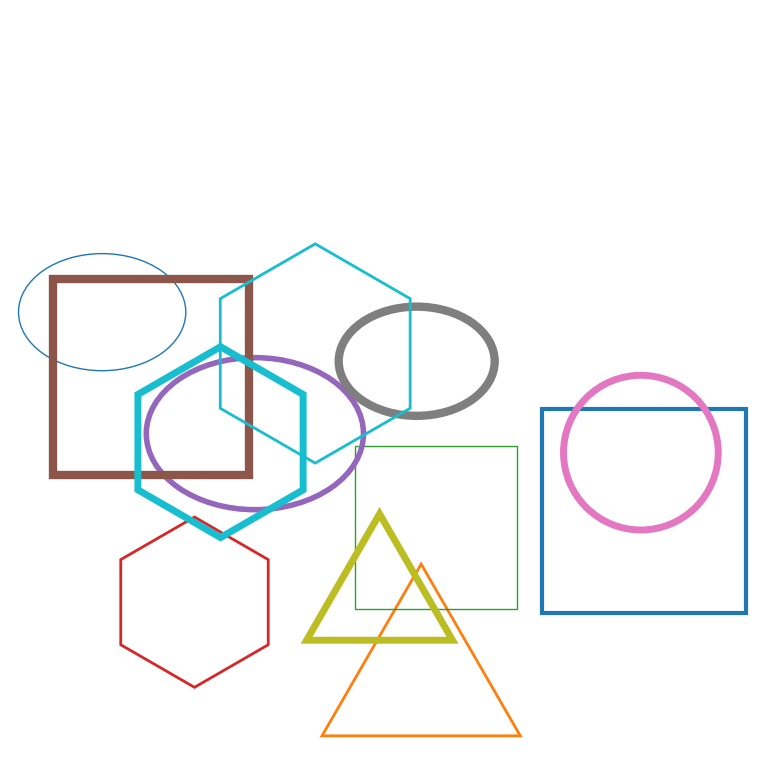[{"shape": "square", "thickness": 1.5, "radius": 0.66, "center": [0.836, 0.337]}, {"shape": "oval", "thickness": 0.5, "radius": 0.54, "center": [0.133, 0.595]}, {"shape": "triangle", "thickness": 1, "radius": 0.74, "center": [0.547, 0.119]}, {"shape": "square", "thickness": 0.5, "radius": 0.53, "center": [0.566, 0.315]}, {"shape": "hexagon", "thickness": 1, "radius": 0.55, "center": [0.253, 0.218]}, {"shape": "oval", "thickness": 2, "radius": 0.71, "center": [0.331, 0.437]}, {"shape": "square", "thickness": 3, "radius": 0.64, "center": [0.196, 0.51]}, {"shape": "circle", "thickness": 2.5, "radius": 0.5, "center": [0.832, 0.412]}, {"shape": "oval", "thickness": 3, "radius": 0.51, "center": [0.541, 0.531]}, {"shape": "triangle", "thickness": 2.5, "radius": 0.55, "center": [0.493, 0.223]}, {"shape": "hexagon", "thickness": 1, "radius": 0.71, "center": [0.409, 0.541]}, {"shape": "hexagon", "thickness": 2.5, "radius": 0.62, "center": [0.286, 0.426]}]